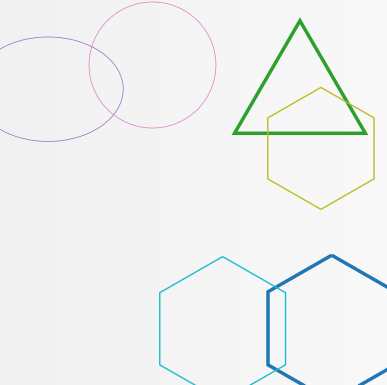[{"shape": "hexagon", "thickness": 2.5, "radius": 0.95, "center": [0.856, 0.147]}, {"shape": "triangle", "thickness": 2.5, "radius": 0.97, "center": [0.774, 0.751]}, {"shape": "oval", "thickness": 0.5, "radius": 0.97, "center": [0.124, 0.768]}, {"shape": "circle", "thickness": 0.5, "radius": 0.82, "center": [0.394, 0.831]}, {"shape": "hexagon", "thickness": 1, "radius": 0.79, "center": [0.828, 0.615]}, {"shape": "hexagon", "thickness": 1, "radius": 0.94, "center": [0.575, 0.146]}]